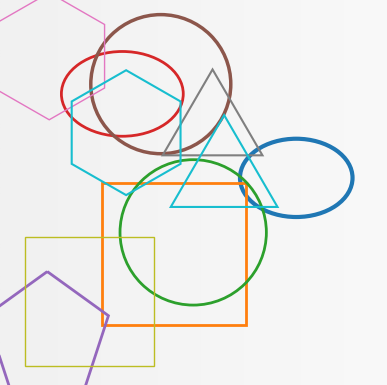[{"shape": "oval", "thickness": 3, "radius": 0.73, "center": [0.765, 0.538]}, {"shape": "square", "thickness": 2, "radius": 0.92, "center": [0.449, 0.341]}, {"shape": "circle", "thickness": 2, "radius": 0.94, "center": [0.499, 0.396]}, {"shape": "oval", "thickness": 2, "radius": 0.79, "center": [0.316, 0.756]}, {"shape": "pentagon", "thickness": 2, "radius": 0.83, "center": [0.122, 0.129]}, {"shape": "circle", "thickness": 2.5, "radius": 0.9, "center": [0.415, 0.781]}, {"shape": "hexagon", "thickness": 1, "radius": 0.82, "center": [0.127, 0.854]}, {"shape": "triangle", "thickness": 1.5, "radius": 0.74, "center": [0.548, 0.671]}, {"shape": "square", "thickness": 1, "radius": 0.84, "center": [0.231, 0.218]}, {"shape": "triangle", "thickness": 1.5, "radius": 0.8, "center": [0.578, 0.542]}, {"shape": "hexagon", "thickness": 1.5, "radius": 0.81, "center": [0.325, 0.655]}]